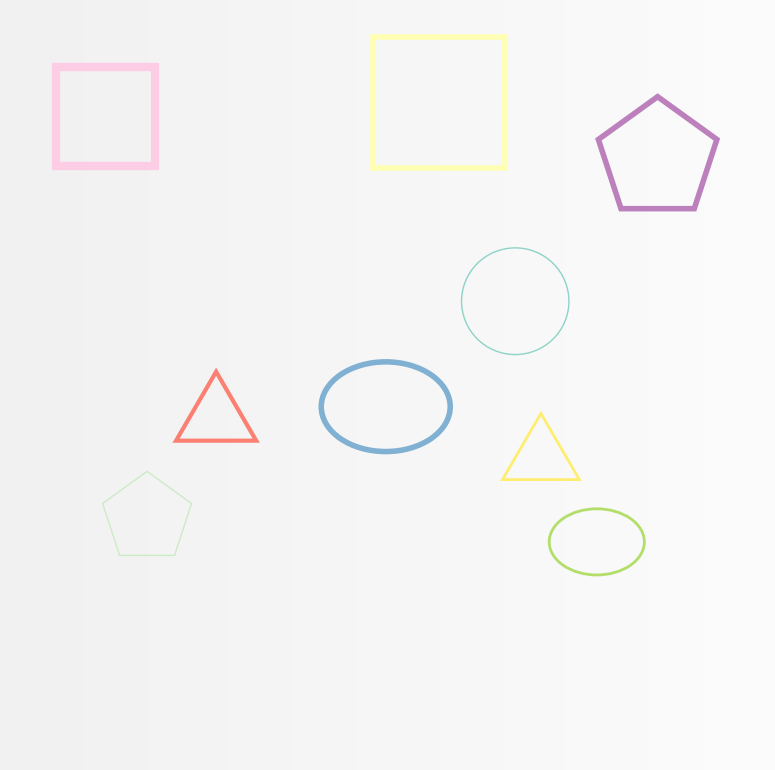[{"shape": "circle", "thickness": 0.5, "radius": 0.35, "center": [0.665, 0.609]}, {"shape": "square", "thickness": 2, "radius": 0.43, "center": [0.567, 0.867]}, {"shape": "triangle", "thickness": 1.5, "radius": 0.3, "center": [0.279, 0.458]}, {"shape": "oval", "thickness": 2, "radius": 0.42, "center": [0.498, 0.472]}, {"shape": "oval", "thickness": 1, "radius": 0.31, "center": [0.77, 0.296]}, {"shape": "square", "thickness": 3, "radius": 0.32, "center": [0.136, 0.849]}, {"shape": "pentagon", "thickness": 2, "radius": 0.4, "center": [0.849, 0.794]}, {"shape": "pentagon", "thickness": 0.5, "radius": 0.3, "center": [0.19, 0.328]}, {"shape": "triangle", "thickness": 1, "radius": 0.29, "center": [0.698, 0.406]}]